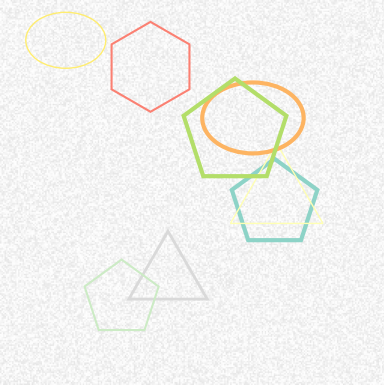[{"shape": "pentagon", "thickness": 3, "radius": 0.58, "center": [0.713, 0.471]}, {"shape": "triangle", "thickness": 1, "radius": 0.69, "center": [0.719, 0.489]}, {"shape": "hexagon", "thickness": 1.5, "radius": 0.58, "center": [0.391, 0.826]}, {"shape": "oval", "thickness": 3, "radius": 0.66, "center": [0.657, 0.694]}, {"shape": "pentagon", "thickness": 3, "radius": 0.7, "center": [0.61, 0.656]}, {"shape": "triangle", "thickness": 2, "radius": 0.59, "center": [0.436, 0.282]}, {"shape": "pentagon", "thickness": 1.5, "radius": 0.51, "center": [0.316, 0.225]}, {"shape": "oval", "thickness": 1, "radius": 0.52, "center": [0.171, 0.895]}]